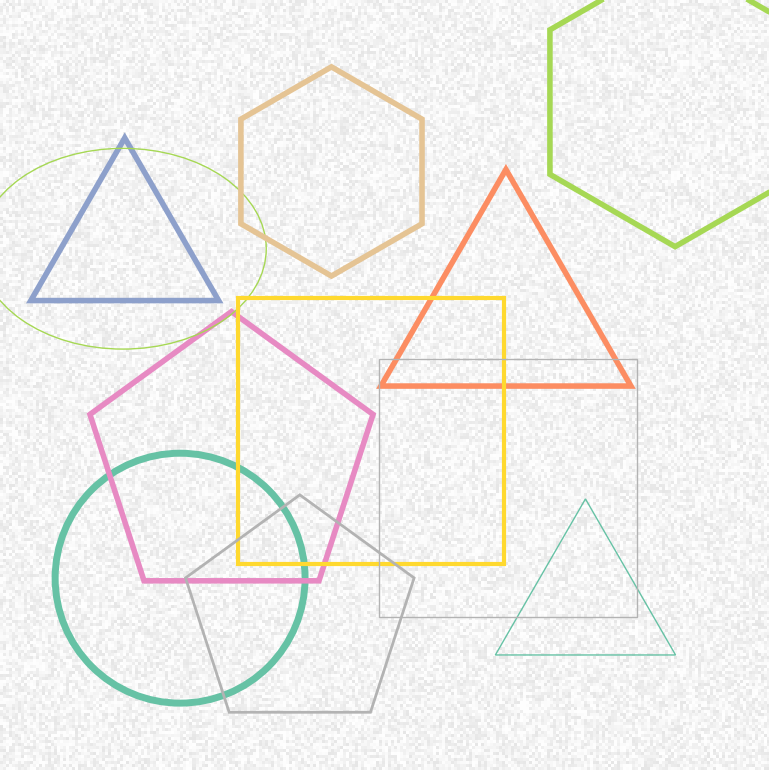[{"shape": "circle", "thickness": 2.5, "radius": 0.81, "center": [0.234, 0.249]}, {"shape": "triangle", "thickness": 0.5, "radius": 0.68, "center": [0.76, 0.217]}, {"shape": "triangle", "thickness": 2, "radius": 0.94, "center": [0.657, 0.592]}, {"shape": "triangle", "thickness": 2, "radius": 0.7, "center": [0.162, 0.68]}, {"shape": "pentagon", "thickness": 2, "radius": 0.97, "center": [0.301, 0.402]}, {"shape": "hexagon", "thickness": 2, "radius": 0.94, "center": [0.877, 0.867]}, {"shape": "oval", "thickness": 0.5, "radius": 0.93, "center": [0.16, 0.677]}, {"shape": "square", "thickness": 1.5, "radius": 0.87, "center": [0.482, 0.44]}, {"shape": "hexagon", "thickness": 2, "radius": 0.68, "center": [0.43, 0.777]}, {"shape": "pentagon", "thickness": 1, "radius": 0.78, "center": [0.389, 0.201]}, {"shape": "square", "thickness": 0.5, "radius": 0.84, "center": [0.659, 0.366]}]